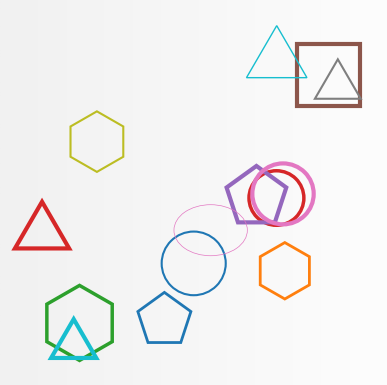[{"shape": "circle", "thickness": 1.5, "radius": 0.41, "center": [0.5, 0.316]}, {"shape": "pentagon", "thickness": 2, "radius": 0.36, "center": [0.424, 0.169]}, {"shape": "hexagon", "thickness": 2, "radius": 0.37, "center": [0.735, 0.297]}, {"shape": "hexagon", "thickness": 2.5, "radius": 0.49, "center": [0.205, 0.161]}, {"shape": "circle", "thickness": 2.5, "radius": 0.35, "center": [0.713, 0.486]}, {"shape": "triangle", "thickness": 3, "radius": 0.4, "center": [0.108, 0.395]}, {"shape": "pentagon", "thickness": 3, "radius": 0.4, "center": [0.662, 0.488]}, {"shape": "square", "thickness": 3, "radius": 0.4, "center": [0.848, 0.806]}, {"shape": "circle", "thickness": 3, "radius": 0.4, "center": [0.73, 0.496]}, {"shape": "oval", "thickness": 0.5, "radius": 0.47, "center": [0.544, 0.402]}, {"shape": "triangle", "thickness": 1.5, "radius": 0.34, "center": [0.872, 0.778]}, {"shape": "hexagon", "thickness": 1.5, "radius": 0.39, "center": [0.25, 0.632]}, {"shape": "triangle", "thickness": 1, "radius": 0.45, "center": [0.714, 0.843]}, {"shape": "triangle", "thickness": 3, "radius": 0.34, "center": [0.19, 0.104]}]